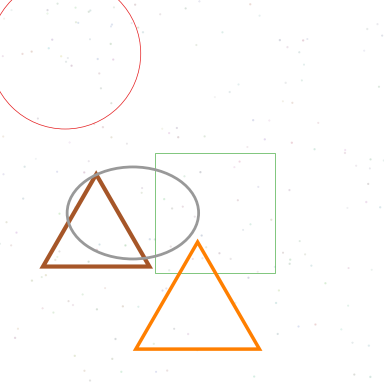[{"shape": "circle", "thickness": 0.5, "radius": 0.98, "center": [0.169, 0.861]}, {"shape": "square", "thickness": 0.5, "radius": 0.78, "center": [0.559, 0.447]}, {"shape": "triangle", "thickness": 2.5, "radius": 0.93, "center": [0.513, 0.186]}, {"shape": "triangle", "thickness": 3, "radius": 0.8, "center": [0.25, 0.387]}, {"shape": "oval", "thickness": 2, "radius": 0.85, "center": [0.345, 0.447]}]